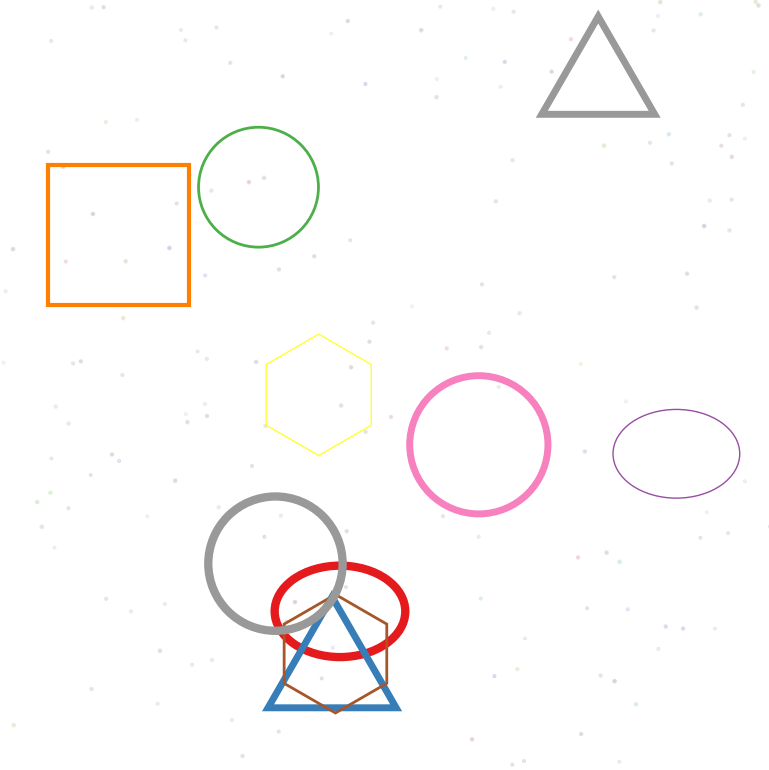[{"shape": "oval", "thickness": 3, "radius": 0.42, "center": [0.442, 0.206]}, {"shape": "triangle", "thickness": 2.5, "radius": 0.48, "center": [0.431, 0.129]}, {"shape": "circle", "thickness": 1, "radius": 0.39, "center": [0.336, 0.757]}, {"shape": "oval", "thickness": 0.5, "radius": 0.41, "center": [0.878, 0.411]}, {"shape": "square", "thickness": 1.5, "radius": 0.46, "center": [0.154, 0.695]}, {"shape": "hexagon", "thickness": 0.5, "radius": 0.39, "center": [0.414, 0.487]}, {"shape": "hexagon", "thickness": 1, "radius": 0.38, "center": [0.436, 0.151]}, {"shape": "circle", "thickness": 2.5, "radius": 0.45, "center": [0.622, 0.422]}, {"shape": "triangle", "thickness": 2.5, "radius": 0.42, "center": [0.777, 0.894]}, {"shape": "circle", "thickness": 3, "radius": 0.44, "center": [0.358, 0.268]}]